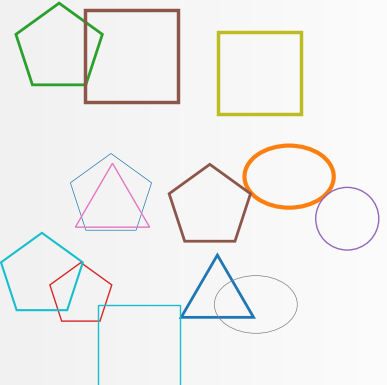[{"shape": "pentagon", "thickness": 0.5, "radius": 0.55, "center": [0.286, 0.491]}, {"shape": "triangle", "thickness": 2, "radius": 0.54, "center": [0.561, 0.23]}, {"shape": "oval", "thickness": 3, "radius": 0.58, "center": [0.746, 0.541]}, {"shape": "pentagon", "thickness": 2, "radius": 0.59, "center": [0.153, 0.875]}, {"shape": "pentagon", "thickness": 1, "radius": 0.42, "center": [0.209, 0.234]}, {"shape": "circle", "thickness": 1, "radius": 0.41, "center": [0.896, 0.432]}, {"shape": "square", "thickness": 2.5, "radius": 0.6, "center": [0.34, 0.855]}, {"shape": "pentagon", "thickness": 2, "radius": 0.55, "center": [0.541, 0.463]}, {"shape": "triangle", "thickness": 1, "radius": 0.55, "center": [0.29, 0.465]}, {"shape": "oval", "thickness": 0.5, "radius": 0.53, "center": [0.66, 0.209]}, {"shape": "square", "thickness": 2.5, "radius": 0.54, "center": [0.67, 0.81]}, {"shape": "square", "thickness": 1, "radius": 0.53, "center": [0.359, 0.102]}, {"shape": "pentagon", "thickness": 1.5, "radius": 0.55, "center": [0.108, 0.284]}]